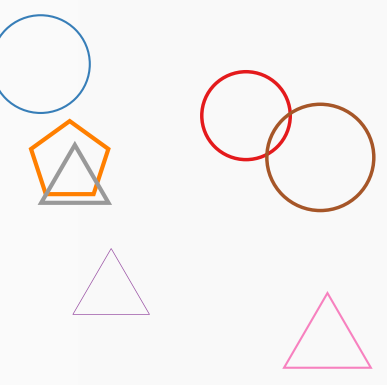[{"shape": "circle", "thickness": 2.5, "radius": 0.57, "center": [0.635, 0.7]}, {"shape": "circle", "thickness": 1.5, "radius": 0.63, "center": [0.105, 0.833]}, {"shape": "triangle", "thickness": 0.5, "radius": 0.57, "center": [0.287, 0.24]}, {"shape": "pentagon", "thickness": 3, "radius": 0.52, "center": [0.18, 0.581]}, {"shape": "circle", "thickness": 2.5, "radius": 0.69, "center": [0.827, 0.591]}, {"shape": "triangle", "thickness": 1.5, "radius": 0.65, "center": [0.845, 0.109]}, {"shape": "triangle", "thickness": 3, "radius": 0.5, "center": [0.193, 0.523]}]